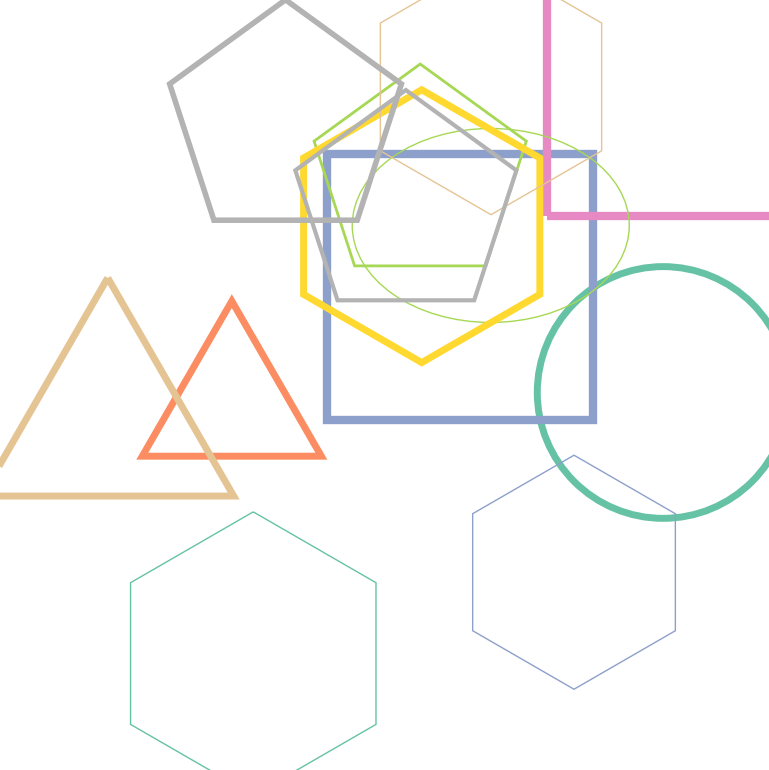[{"shape": "circle", "thickness": 2.5, "radius": 0.82, "center": [0.861, 0.49]}, {"shape": "hexagon", "thickness": 0.5, "radius": 0.92, "center": [0.329, 0.151]}, {"shape": "triangle", "thickness": 2.5, "radius": 0.67, "center": [0.301, 0.475]}, {"shape": "hexagon", "thickness": 0.5, "radius": 0.76, "center": [0.745, 0.257]}, {"shape": "square", "thickness": 3, "radius": 0.86, "center": [0.597, 0.627]}, {"shape": "square", "thickness": 3, "radius": 0.81, "center": [0.873, 0.882]}, {"shape": "oval", "thickness": 0.5, "radius": 0.9, "center": [0.637, 0.707]}, {"shape": "pentagon", "thickness": 1, "radius": 0.72, "center": [0.546, 0.772]}, {"shape": "hexagon", "thickness": 2.5, "radius": 0.89, "center": [0.548, 0.706]}, {"shape": "hexagon", "thickness": 0.5, "radius": 0.83, "center": [0.638, 0.887]}, {"shape": "triangle", "thickness": 2.5, "radius": 0.94, "center": [0.14, 0.45]}, {"shape": "pentagon", "thickness": 2, "radius": 0.79, "center": [0.371, 0.842]}, {"shape": "pentagon", "thickness": 1.5, "radius": 0.75, "center": [0.527, 0.732]}]